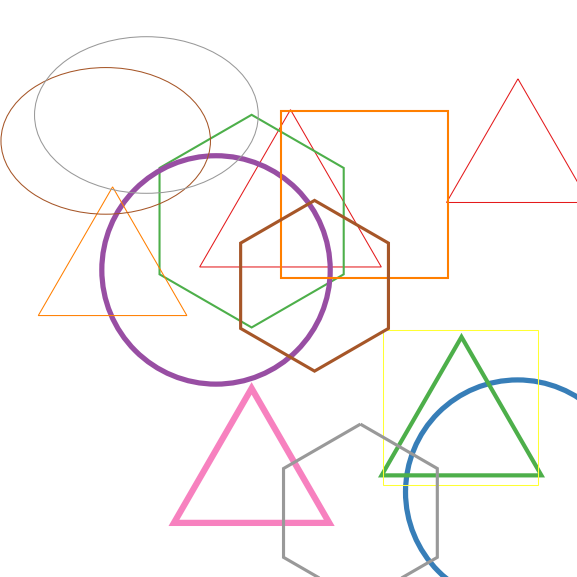[{"shape": "triangle", "thickness": 0.5, "radius": 0.71, "center": [0.897, 0.72]}, {"shape": "triangle", "thickness": 0.5, "radius": 0.91, "center": [0.503, 0.628]}, {"shape": "circle", "thickness": 2.5, "radius": 0.97, "center": [0.896, 0.147]}, {"shape": "triangle", "thickness": 2, "radius": 0.8, "center": [0.799, 0.256]}, {"shape": "hexagon", "thickness": 1, "radius": 0.92, "center": [0.436, 0.616]}, {"shape": "circle", "thickness": 2.5, "radius": 0.99, "center": [0.374, 0.532]}, {"shape": "square", "thickness": 1, "radius": 0.72, "center": [0.632, 0.663]}, {"shape": "triangle", "thickness": 0.5, "radius": 0.74, "center": [0.195, 0.527]}, {"shape": "square", "thickness": 0.5, "radius": 0.67, "center": [0.798, 0.293]}, {"shape": "hexagon", "thickness": 1.5, "radius": 0.74, "center": [0.545, 0.504]}, {"shape": "oval", "thickness": 0.5, "radius": 0.91, "center": [0.183, 0.755]}, {"shape": "triangle", "thickness": 3, "radius": 0.78, "center": [0.436, 0.171]}, {"shape": "hexagon", "thickness": 1.5, "radius": 0.77, "center": [0.624, 0.111]}, {"shape": "oval", "thickness": 0.5, "radius": 0.97, "center": [0.253, 0.8]}]